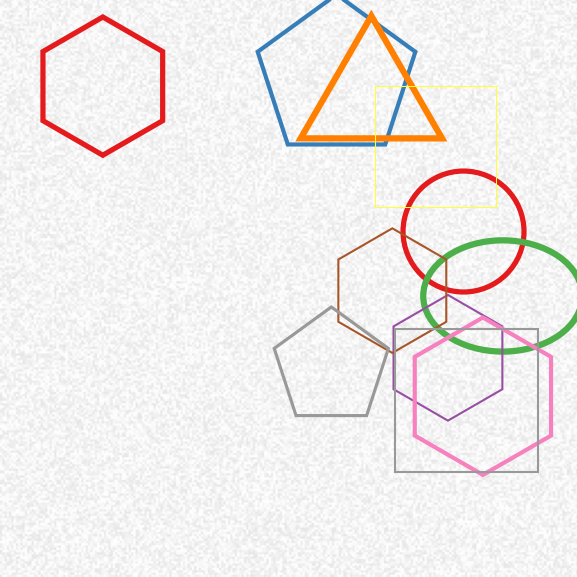[{"shape": "circle", "thickness": 2.5, "radius": 0.52, "center": [0.803, 0.598]}, {"shape": "hexagon", "thickness": 2.5, "radius": 0.6, "center": [0.178, 0.85]}, {"shape": "pentagon", "thickness": 2, "radius": 0.72, "center": [0.583, 0.865]}, {"shape": "oval", "thickness": 3, "radius": 0.69, "center": [0.871, 0.487]}, {"shape": "hexagon", "thickness": 1, "radius": 0.54, "center": [0.776, 0.38]}, {"shape": "triangle", "thickness": 3, "radius": 0.71, "center": [0.643, 0.83]}, {"shape": "square", "thickness": 0.5, "radius": 0.52, "center": [0.754, 0.745]}, {"shape": "hexagon", "thickness": 1, "radius": 0.54, "center": [0.679, 0.496]}, {"shape": "hexagon", "thickness": 2, "radius": 0.68, "center": [0.836, 0.313]}, {"shape": "square", "thickness": 1, "radius": 0.62, "center": [0.808, 0.305]}, {"shape": "pentagon", "thickness": 1.5, "radius": 0.52, "center": [0.574, 0.364]}]